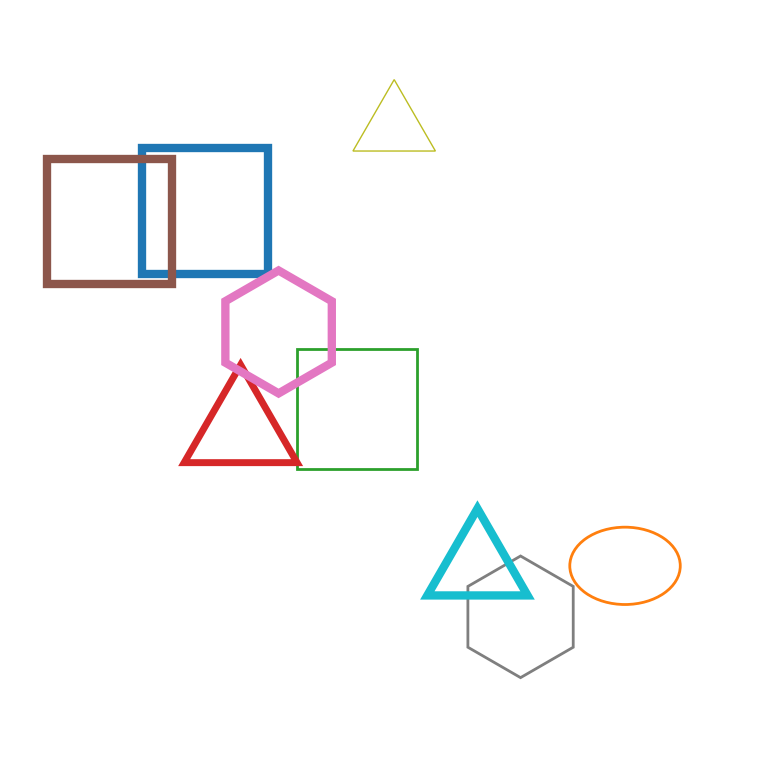[{"shape": "square", "thickness": 3, "radius": 0.41, "center": [0.266, 0.726]}, {"shape": "oval", "thickness": 1, "radius": 0.36, "center": [0.812, 0.265]}, {"shape": "square", "thickness": 1, "radius": 0.39, "center": [0.464, 0.469]}, {"shape": "triangle", "thickness": 2.5, "radius": 0.42, "center": [0.313, 0.442]}, {"shape": "square", "thickness": 3, "radius": 0.41, "center": [0.142, 0.713]}, {"shape": "hexagon", "thickness": 3, "radius": 0.4, "center": [0.362, 0.569]}, {"shape": "hexagon", "thickness": 1, "radius": 0.39, "center": [0.676, 0.199]}, {"shape": "triangle", "thickness": 0.5, "radius": 0.31, "center": [0.512, 0.835]}, {"shape": "triangle", "thickness": 3, "radius": 0.38, "center": [0.62, 0.264]}]